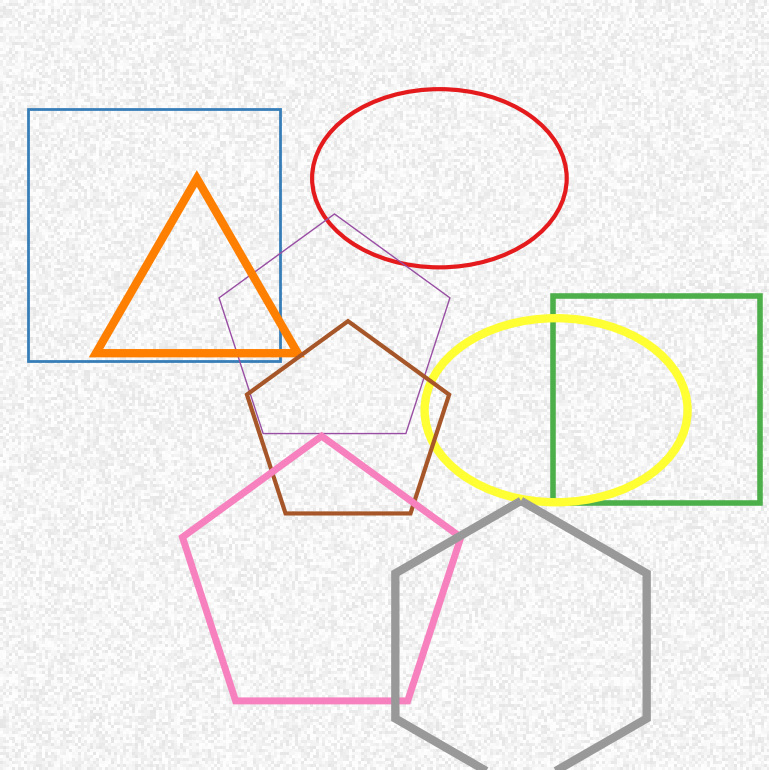[{"shape": "oval", "thickness": 1.5, "radius": 0.83, "center": [0.571, 0.769]}, {"shape": "square", "thickness": 1, "radius": 0.82, "center": [0.2, 0.695]}, {"shape": "square", "thickness": 2, "radius": 0.67, "center": [0.853, 0.481]}, {"shape": "pentagon", "thickness": 0.5, "radius": 0.79, "center": [0.434, 0.564]}, {"shape": "triangle", "thickness": 3, "radius": 0.76, "center": [0.256, 0.617]}, {"shape": "oval", "thickness": 3, "radius": 0.85, "center": [0.722, 0.467]}, {"shape": "pentagon", "thickness": 1.5, "radius": 0.69, "center": [0.452, 0.445]}, {"shape": "pentagon", "thickness": 2.5, "radius": 0.95, "center": [0.418, 0.244]}, {"shape": "hexagon", "thickness": 3, "radius": 0.94, "center": [0.677, 0.161]}]